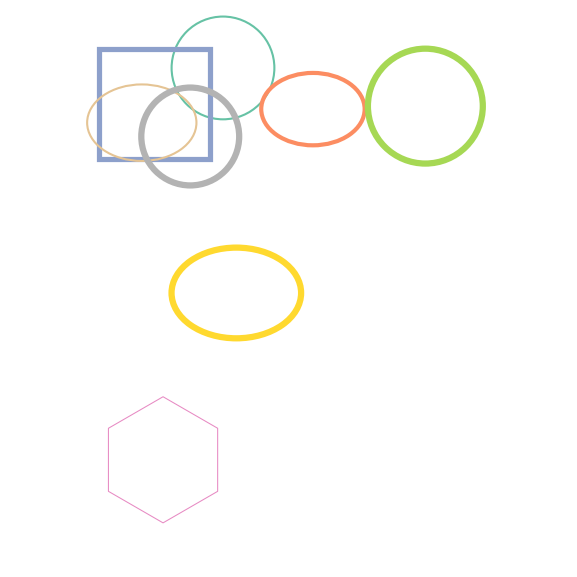[{"shape": "circle", "thickness": 1, "radius": 0.44, "center": [0.386, 0.881]}, {"shape": "oval", "thickness": 2, "radius": 0.45, "center": [0.542, 0.81]}, {"shape": "square", "thickness": 2.5, "radius": 0.48, "center": [0.268, 0.819]}, {"shape": "hexagon", "thickness": 0.5, "radius": 0.55, "center": [0.282, 0.203]}, {"shape": "circle", "thickness": 3, "radius": 0.5, "center": [0.737, 0.815]}, {"shape": "oval", "thickness": 3, "radius": 0.56, "center": [0.409, 0.492]}, {"shape": "oval", "thickness": 1, "radius": 0.47, "center": [0.246, 0.787]}, {"shape": "circle", "thickness": 3, "radius": 0.42, "center": [0.329, 0.763]}]